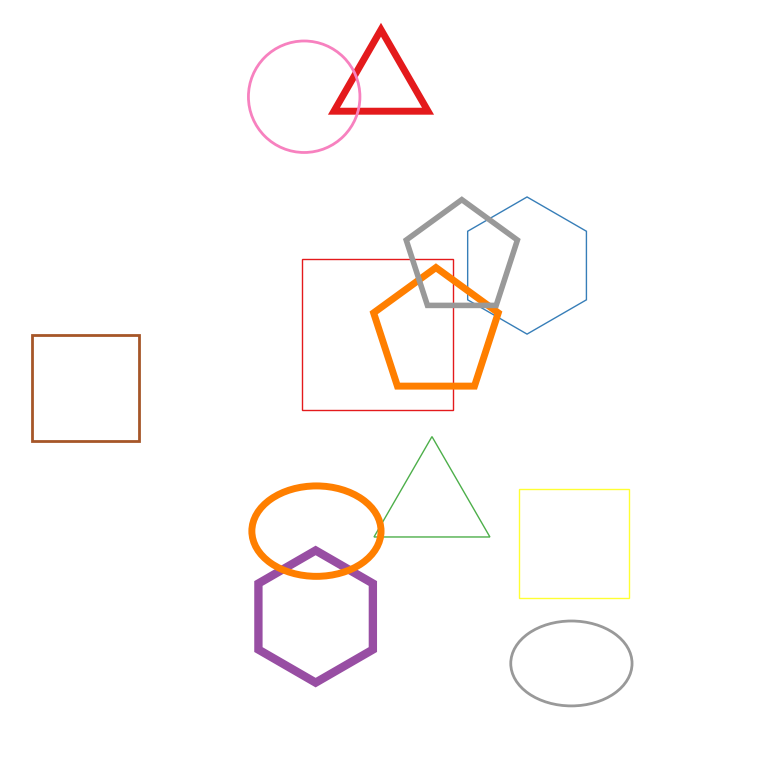[{"shape": "triangle", "thickness": 2.5, "radius": 0.35, "center": [0.495, 0.891]}, {"shape": "square", "thickness": 0.5, "radius": 0.49, "center": [0.491, 0.566]}, {"shape": "hexagon", "thickness": 0.5, "radius": 0.45, "center": [0.684, 0.655]}, {"shape": "triangle", "thickness": 0.5, "radius": 0.43, "center": [0.561, 0.346]}, {"shape": "hexagon", "thickness": 3, "radius": 0.43, "center": [0.41, 0.199]}, {"shape": "oval", "thickness": 2.5, "radius": 0.42, "center": [0.411, 0.31]}, {"shape": "pentagon", "thickness": 2.5, "radius": 0.43, "center": [0.566, 0.567]}, {"shape": "square", "thickness": 0.5, "radius": 0.36, "center": [0.745, 0.294]}, {"shape": "square", "thickness": 1, "radius": 0.35, "center": [0.111, 0.496]}, {"shape": "circle", "thickness": 1, "radius": 0.36, "center": [0.395, 0.874]}, {"shape": "pentagon", "thickness": 2, "radius": 0.38, "center": [0.6, 0.665]}, {"shape": "oval", "thickness": 1, "radius": 0.39, "center": [0.742, 0.138]}]